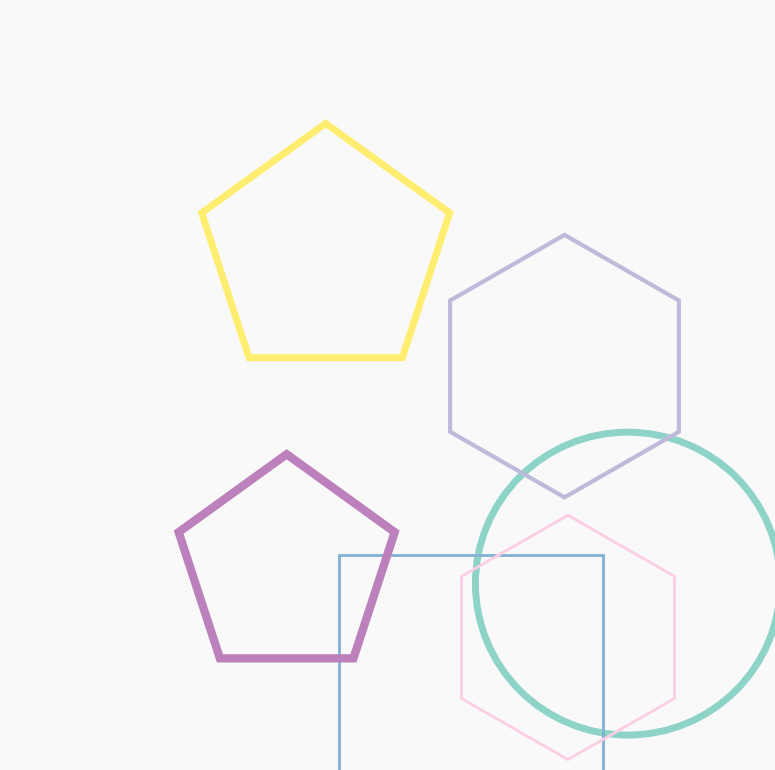[{"shape": "circle", "thickness": 2.5, "radius": 0.98, "center": [0.81, 0.242]}, {"shape": "hexagon", "thickness": 1.5, "radius": 0.85, "center": [0.728, 0.525]}, {"shape": "square", "thickness": 1, "radius": 0.85, "center": [0.607, 0.109]}, {"shape": "hexagon", "thickness": 1, "radius": 0.79, "center": [0.733, 0.172]}, {"shape": "pentagon", "thickness": 3, "radius": 0.73, "center": [0.37, 0.264]}, {"shape": "pentagon", "thickness": 2.5, "radius": 0.84, "center": [0.42, 0.672]}]